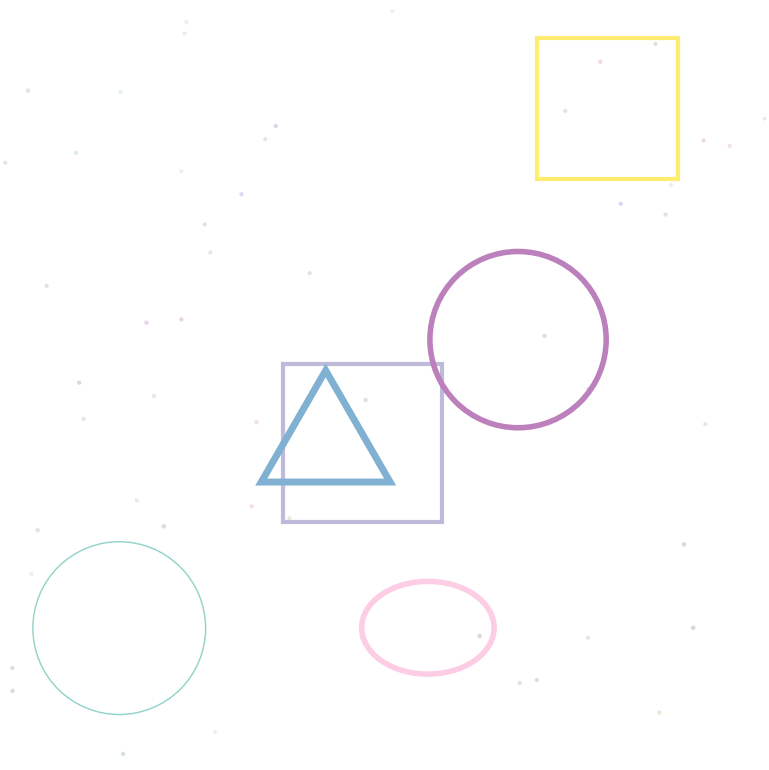[{"shape": "circle", "thickness": 0.5, "radius": 0.56, "center": [0.155, 0.184]}, {"shape": "square", "thickness": 1.5, "radius": 0.52, "center": [0.471, 0.425]}, {"shape": "triangle", "thickness": 2.5, "radius": 0.48, "center": [0.423, 0.422]}, {"shape": "oval", "thickness": 2, "radius": 0.43, "center": [0.556, 0.185]}, {"shape": "circle", "thickness": 2, "radius": 0.57, "center": [0.673, 0.559]}, {"shape": "square", "thickness": 1.5, "radius": 0.46, "center": [0.789, 0.859]}]